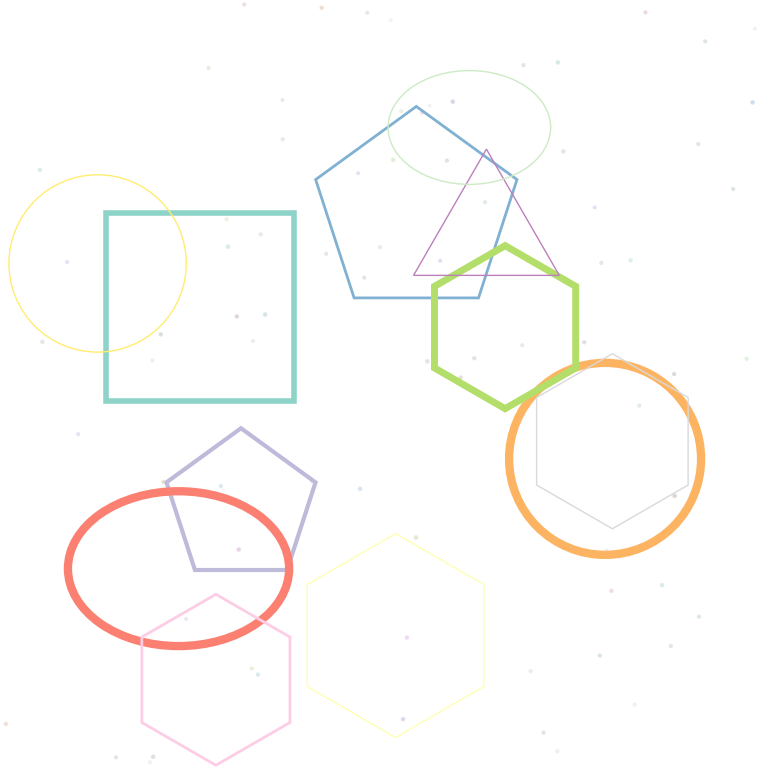[{"shape": "square", "thickness": 2, "radius": 0.61, "center": [0.26, 0.601]}, {"shape": "hexagon", "thickness": 0.5, "radius": 0.66, "center": [0.514, 0.175]}, {"shape": "pentagon", "thickness": 1.5, "radius": 0.51, "center": [0.313, 0.342]}, {"shape": "oval", "thickness": 3, "radius": 0.72, "center": [0.232, 0.261]}, {"shape": "pentagon", "thickness": 1, "radius": 0.69, "center": [0.541, 0.724]}, {"shape": "circle", "thickness": 3, "radius": 0.62, "center": [0.786, 0.404]}, {"shape": "hexagon", "thickness": 2.5, "radius": 0.53, "center": [0.656, 0.575]}, {"shape": "hexagon", "thickness": 1, "radius": 0.56, "center": [0.28, 0.117]}, {"shape": "hexagon", "thickness": 0.5, "radius": 0.57, "center": [0.795, 0.427]}, {"shape": "triangle", "thickness": 0.5, "radius": 0.55, "center": [0.632, 0.697]}, {"shape": "oval", "thickness": 0.5, "radius": 0.53, "center": [0.61, 0.834]}, {"shape": "circle", "thickness": 0.5, "radius": 0.58, "center": [0.127, 0.658]}]